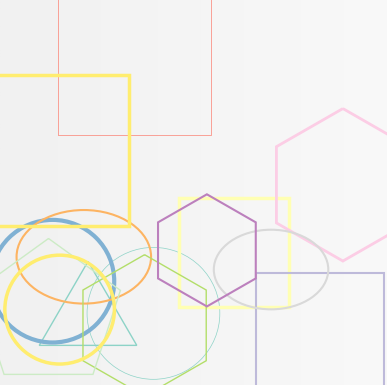[{"shape": "circle", "thickness": 0.5, "radius": 0.86, "center": [0.396, 0.186]}, {"shape": "triangle", "thickness": 1, "radius": 0.73, "center": [0.227, 0.176]}, {"shape": "square", "thickness": 2.5, "radius": 0.71, "center": [0.604, 0.345]}, {"shape": "square", "thickness": 1.5, "radius": 0.82, "center": [0.827, 0.125]}, {"shape": "square", "thickness": 0.5, "radius": 0.99, "center": [0.347, 0.848]}, {"shape": "circle", "thickness": 3, "radius": 0.8, "center": [0.136, 0.27]}, {"shape": "oval", "thickness": 1.5, "radius": 0.87, "center": [0.216, 0.333]}, {"shape": "hexagon", "thickness": 1, "radius": 0.92, "center": [0.373, 0.155]}, {"shape": "hexagon", "thickness": 2, "radius": 0.99, "center": [0.885, 0.52]}, {"shape": "oval", "thickness": 1.5, "radius": 0.74, "center": [0.699, 0.3]}, {"shape": "hexagon", "thickness": 1.5, "radius": 0.73, "center": [0.534, 0.35]}, {"shape": "pentagon", "thickness": 1, "radius": 0.98, "center": [0.125, 0.185]}, {"shape": "circle", "thickness": 2.5, "radius": 0.71, "center": [0.154, 0.196]}, {"shape": "square", "thickness": 2.5, "radius": 0.98, "center": [0.136, 0.61]}]